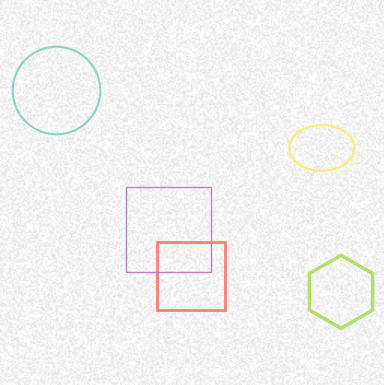[{"shape": "circle", "thickness": 1.5, "radius": 0.57, "center": [0.147, 0.765]}, {"shape": "square", "thickness": 2, "radius": 0.44, "center": [0.496, 0.284]}, {"shape": "hexagon", "thickness": 2.5, "radius": 0.47, "center": [0.886, 0.242]}, {"shape": "square", "thickness": 1, "radius": 0.55, "center": [0.438, 0.403]}, {"shape": "oval", "thickness": 1.5, "radius": 0.42, "center": [0.836, 0.616]}]